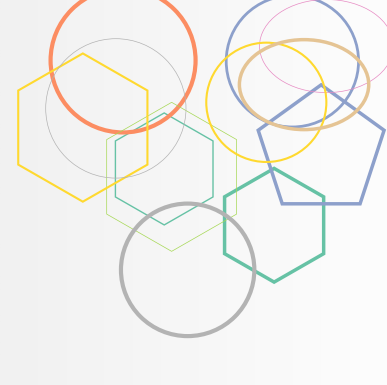[{"shape": "hexagon", "thickness": 1, "radius": 0.73, "center": [0.424, 0.561]}, {"shape": "hexagon", "thickness": 2.5, "radius": 0.74, "center": [0.707, 0.415]}, {"shape": "circle", "thickness": 3, "radius": 0.94, "center": [0.318, 0.843]}, {"shape": "circle", "thickness": 2, "radius": 0.85, "center": [0.755, 0.841]}, {"shape": "pentagon", "thickness": 2.5, "radius": 0.85, "center": [0.829, 0.609]}, {"shape": "oval", "thickness": 0.5, "radius": 0.86, "center": [0.842, 0.88]}, {"shape": "hexagon", "thickness": 0.5, "radius": 0.97, "center": [0.443, 0.541]}, {"shape": "circle", "thickness": 1.5, "radius": 0.77, "center": [0.687, 0.734]}, {"shape": "hexagon", "thickness": 1.5, "radius": 0.96, "center": [0.214, 0.669]}, {"shape": "oval", "thickness": 2.5, "radius": 0.83, "center": [0.785, 0.78]}, {"shape": "circle", "thickness": 3, "radius": 0.86, "center": [0.484, 0.299]}, {"shape": "circle", "thickness": 0.5, "radius": 0.91, "center": [0.299, 0.718]}]